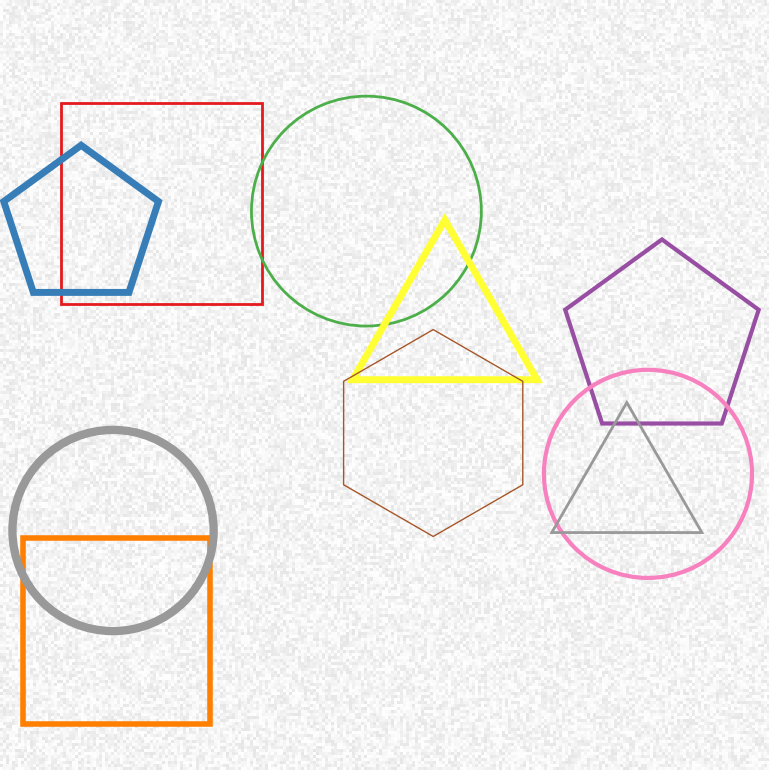[{"shape": "square", "thickness": 1, "radius": 0.65, "center": [0.209, 0.736]}, {"shape": "pentagon", "thickness": 2.5, "radius": 0.53, "center": [0.105, 0.706]}, {"shape": "circle", "thickness": 1, "radius": 0.75, "center": [0.476, 0.726]}, {"shape": "pentagon", "thickness": 1.5, "radius": 0.66, "center": [0.86, 0.557]}, {"shape": "square", "thickness": 2, "radius": 0.61, "center": [0.151, 0.181]}, {"shape": "triangle", "thickness": 2.5, "radius": 0.69, "center": [0.578, 0.576]}, {"shape": "hexagon", "thickness": 0.5, "radius": 0.67, "center": [0.563, 0.438]}, {"shape": "circle", "thickness": 1.5, "radius": 0.68, "center": [0.842, 0.385]}, {"shape": "triangle", "thickness": 1, "radius": 0.56, "center": [0.814, 0.365]}, {"shape": "circle", "thickness": 3, "radius": 0.65, "center": [0.147, 0.311]}]